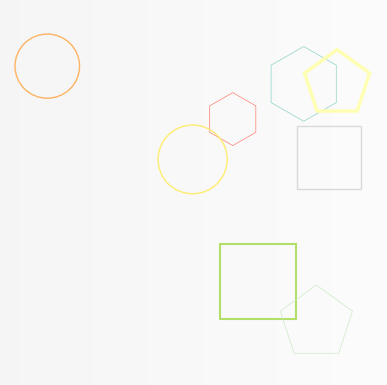[{"shape": "hexagon", "thickness": 0.5, "radius": 0.49, "center": [0.784, 0.782]}, {"shape": "pentagon", "thickness": 2.5, "radius": 0.44, "center": [0.87, 0.783]}, {"shape": "hexagon", "thickness": 0.5, "radius": 0.34, "center": [0.601, 0.691]}, {"shape": "circle", "thickness": 1, "radius": 0.42, "center": [0.122, 0.828]}, {"shape": "square", "thickness": 1.5, "radius": 0.49, "center": [0.666, 0.269]}, {"shape": "square", "thickness": 1, "radius": 0.41, "center": [0.849, 0.591]}, {"shape": "pentagon", "thickness": 0.5, "radius": 0.49, "center": [0.816, 0.162]}, {"shape": "circle", "thickness": 1, "radius": 0.45, "center": [0.497, 0.586]}]